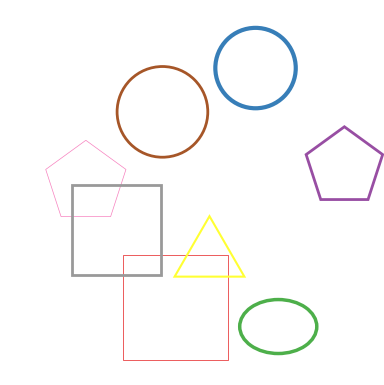[{"shape": "square", "thickness": 0.5, "radius": 0.68, "center": [0.455, 0.202]}, {"shape": "circle", "thickness": 3, "radius": 0.52, "center": [0.664, 0.823]}, {"shape": "oval", "thickness": 2.5, "radius": 0.5, "center": [0.723, 0.152]}, {"shape": "pentagon", "thickness": 2, "radius": 0.52, "center": [0.895, 0.566]}, {"shape": "triangle", "thickness": 1.5, "radius": 0.52, "center": [0.544, 0.334]}, {"shape": "circle", "thickness": 2, "radius": 0.59, "center": [0.422, 0.709]}, {"shape": "pentagon", "thickness": 0.5, "radius": 0.55, "center": [0.223, 0.526]}, {"shape": "square", "thickness": 2, "radius": 0.58, "center": [0.302, 0.402]}]